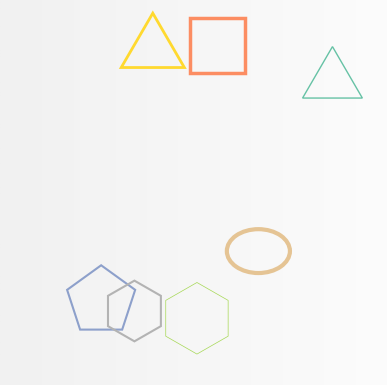[{"shape": "triangle", "thickness": 1, "radius": 0.45, "center": [0.858, 0.79]}, {"shape": "square", "thickness": 2.5, "radius": 0.35, "center": [0.561, 0.881]}, {"shape": "pentagon", "thickness": 1.5, "radius": 0.46, "center": [0.261, 0.219]}, {"shape": "hexagon", "thickness": 0.5, "radius": 0.46, "center": [0.508, 0.173]}, {"shape": "triangle", "thickness": 2, "radius": 0.47, "center": [0.394, 0.872]}, {"shape": "oval", "thickness": 3, "radius": 0.41, "center": [0.667, 0.348]}, {"shape": "hexagon", "thickness": 1.5, "radius": 0.39, "center": [0.347, 0.192]}]